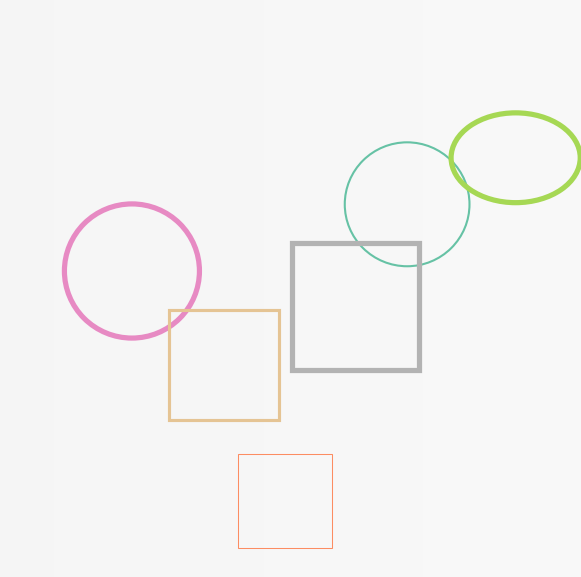[{"shape": "circle", "thickness": 1, "radius": 0.54, "center": [0.7, 0.645]}, {"shape": "square", "thickness": 0.5, "radius": 0.41, "center": [0.49, 0.132]}, {"shape": "circle", "thickness": 2.5, "radius": 0.58, "center": [0.227, 0.53]}, {"shape": "oval", "thickness": 2.5, "radius": 0.56, "center": [0.887, 0.726]}, {"shape": "square", "thickness": 1.5, "radius": 0.47, "center": [0.386, 0.367]}, {"shape": "square", "thickness": 2.5, "radius": 0.55, "center": [0.612, 0.468]}]